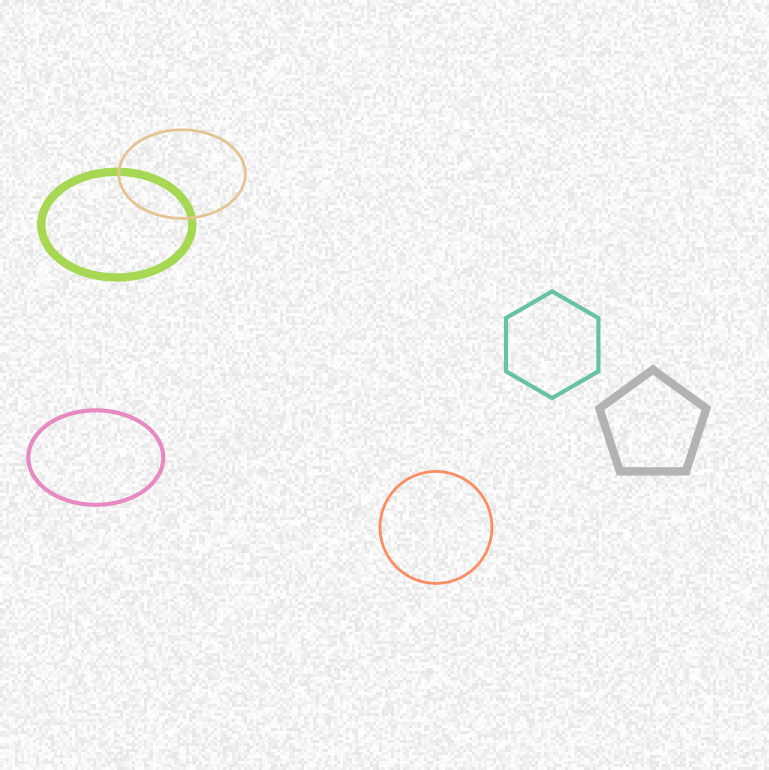[{"shape": "hexagon", "thickness": 1.5, "radius": 0.35, "center": [0.717, 0.552]}, {"shape": "circle", "thickness": 1, "radius": 0.36, "center": [0.566, 0.315]}, {"shape": "oval", "thickness": 1.5, "radius": 0.44, "center": [0.124, 0.406]}, {"shape": "oval", "thickness": 3, "radius": 0.49, "center": [0.152, 0.708]}, {"shape": "oval", "thickness": 1, "radius": 0.41, "center": [0.237, 0.774]}, {"shape": "pentagon", "thickness": 3, "radius": 0.37, "center": [0.848, 0.447]}]